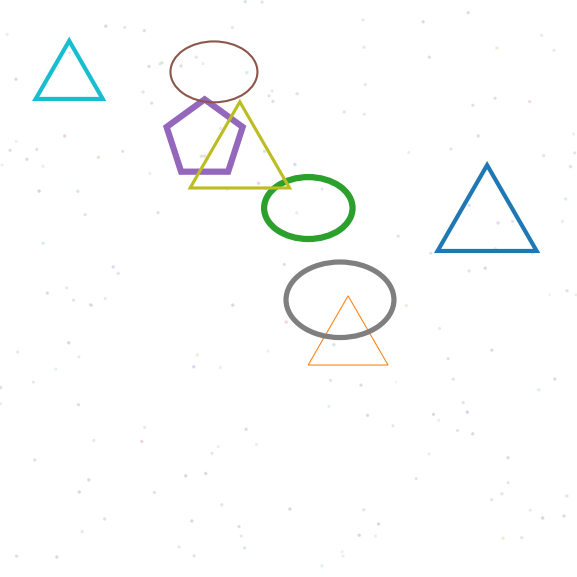[{"shape": "triangle", "thickness": 2, "radius": 0.5, "center": [0.843, 0.614]}, {"shape": "triangle", "thickness": 0.5, "radius": 0.4, "center": [0.603, 0.407]}, {"shape": "oval", "thickness": 3, "radius": 0.38, "center": [0.534, 0.639]}, {"shape": "pentagon", "thickness": 3, "radius": 0.35, "center": [0.354, 0.758]}, {"shape": "oval", "thickness": 1, "radius": 0.38, "center": [0.37, 0.875]}, {"shape": "oval", "thickness": 2.5, "radius": 0.47, "center": [0.589, 0.48]}, {"shape": "triangle", "thickness": 1.5, "radius": 0.5, "center": [0.415, 0.723]}, {"shape": "triangle", "thickness": 2, "radius": 0.34, "center": [0.12, 0.861]}]